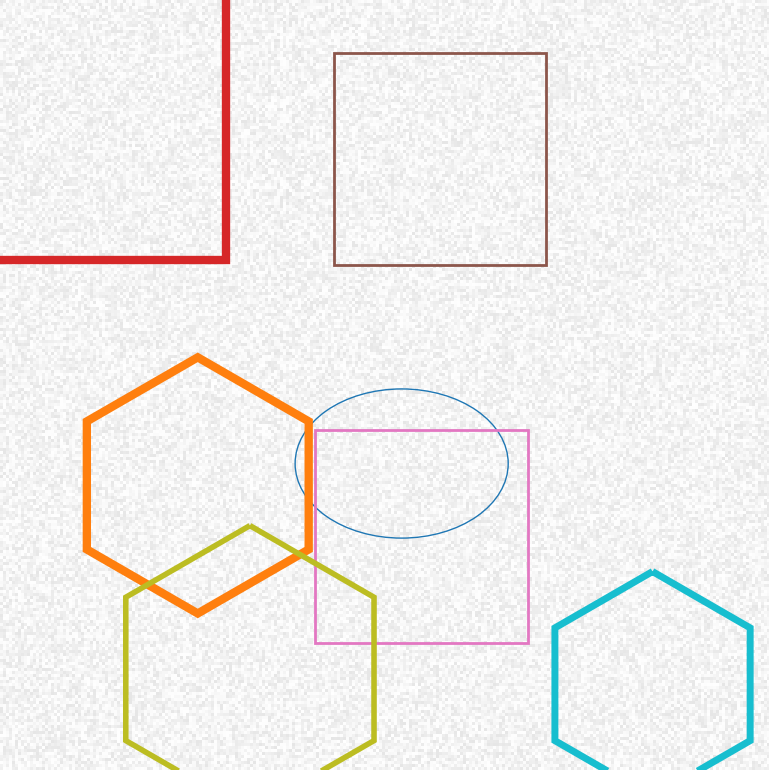[{"shape": "oval", "thickness": 0.5, "radius": 0.69, "center": [0.522, 0.398]}, {"shape": "hexagon", "thickness": 3, "radius": 0.83, "center": [0.257, 0.37]}, {"shape": "square", "thickness": 3, "radius": 0.93, "center": [0.107, 0.848]}, {"shape": "square", "thickness": 1, "radius": 0.69, "center": [0.571, 0.793]}, {"shape": "square", "thickness": 1, "radius": 0.69, "center": [0.547, 0.303]}, {"shape": "hexagon", "thickness": 2, "radius": 0.93, "center": [0.325, 0.131]}, {"shape": "hexagon", "thickness": 2.5, "radius": 0.73, "center": [0.847, 0.111]}]